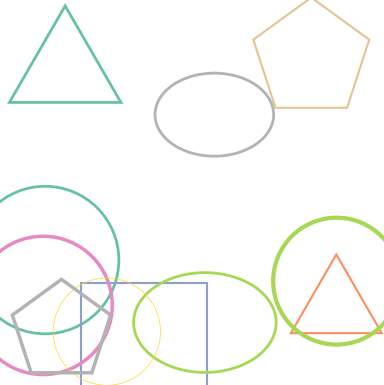[{"shape": "circle", "thickness": 2, "radius": 0.96, "center": [0.117, 0.325]}, {"shape": "triangle", "thickness": 2, "radius": 0.84, "center": [0.169, 0.818]}, {"shape": "triangle", "thickness": 1.5, "radius": 0.68, "center": [0.874, 0.203]}, {"shape": "square", "thickness": 1.5, "radius": 0.82, "center": [0.374, 0.102]}, {"shape": "circle", "thickness": 2.5, "radius": 0.9, "center": [0.112, 0.207]}, {"shape": "oval", "thickness": 2, "radius": 0.93, "center": [0.532, 0.162]}, {"shape": "circle", "thickness": 3, "radius": 0.82, "center": [0.874, 0.27]}, {"shape": "circle", "thickness": 0.5, "radius": 0.7, "center": [0.278, 0.139]}, {"shape": "pentagon", "thickness": 1.5, "radius": 0.79, "center": [0.809, 0.848]}, {"shape": "oval", "thickness": 2, "radius": 0.77, "center": [0.557, 0.702]}, {"shape": "pentagon", "thickness": 2.5, "radius": 0.67, "center": [0.16, 0.14]}]